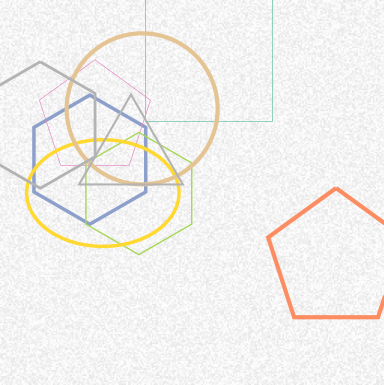[{"shape": "square", "thickness": 0.5, "radius": 0.83, "center": [0.541, 0.852]}, {"shape": "pentagon", "thickness": 3, "radius": 0.93, "center": [0.873, 0.326]}, {"shape": "hexagon", "thickness": 2.5, "radius": 0.84, "center": [0.233, 0.585]}, {"shape": "pentagon", "thickness": 0.5, "radius": 0.76, "center": [0.247, 0.693]}, {"shape": "hexagon", "thickness": 1, "radius": 0.79, "center": [0.361, 0.497]}, {"shape": "oval", "thickness": 2.5, "radius": 0.99, "center": [0.267, 0.499]}, {"shape": "circle", "thickness": 3, "radius": 0.98, "center": [0.369, 0.717]}, {"shape": "triangle", "thickness": 1.5, "radius": 0.78, "center": [0.34, 0.599]}, {"shape": "hexagon", "thickness": 2, "radius": 0.82, "center": [0.105, 0.675]}]